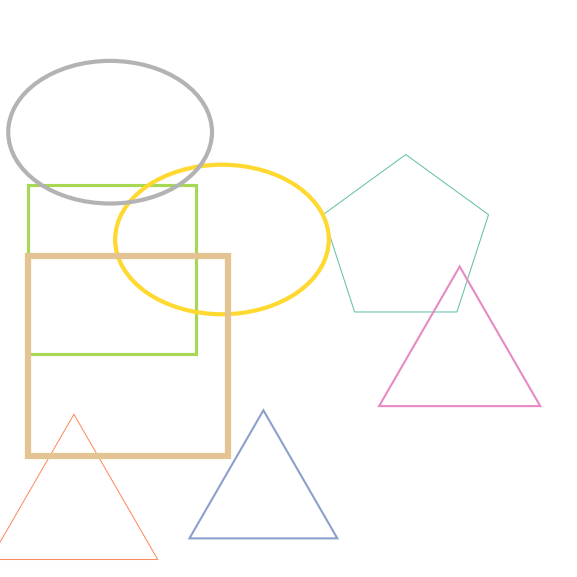[{"shape": "pentagon", "thickness": 0.5, "radius": 0.75, "center": [0.703, 0.581]}, {"shape": "triangle", "thickness": 0.5, "radius": 0.84, "center": [0.128, 0.114]}, {"shape": "triangle", "thickness": 1, "radius": 0.74, "center": [0.456, 0.141]}, {"shape": "triangle", "thickness": 1, "radius": 0.81, "center": [0.796, 0.376]}, {"shape": "square", "thickness": 1.5, "radius": 0.73, "center": [0.194, 0.532]}, {"shape": "oval", "thickness": 2, "radius": 0.92, "center": [0.384, 0.584]}, {"shape": "square", "thickness": 3, "radius": 0.87, "center": [0.222, 0.383]}, {"shape": "oval", "thickness": 2, "radius": 0.88, "center": [0.191, 0.77]}]